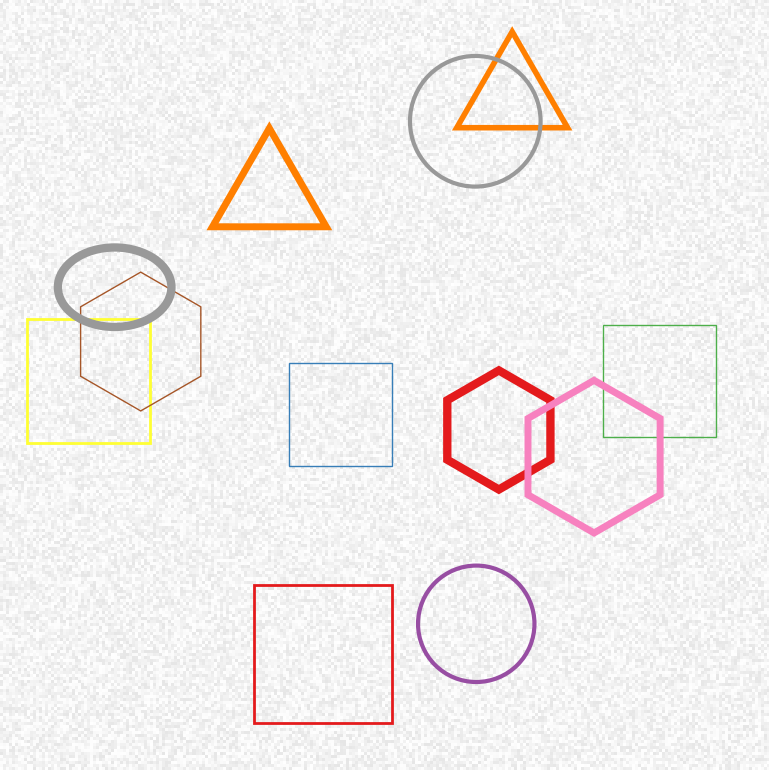[{"shape": "square", "thickness": 1, "radius": 0.45, "center": [0.419, 0.151]}, {"shape": "hexagon", "thickness": 3, "radius": 0.39, "center": [0.648, 0.442]}, {"shape": "square", "thickness": 0.5, "radius": 0.33, "center": [0.443, 0.462]}, {"shape": "square", "thickness": 0.5, "radius": 0.37, "center": [0.857, 0.505]}, {"shape": "circle", "thickness": 1.5, "radius": 0.38, "center": [0.618, 0.19]}, {"shape": "triangle", "thickness": 2.5, "radius": 0.43, "center": [0.35, 0.748]}, {"shape": "triangle", "thickness": 2, "radius": 0.42, "center": [0.665, 0.876]}, {"shape": "square", "thickness": 1, "radius": 0.4, "center": [0.115, 0.506]}, {"shape": "hexagon", "thickness": 0.5, "radius": 0.45, "center": [0.183, 0.556]}, {"shape": "hexagon", "thickness": 2.5, "radius": 0.5, "center": [0.772, 0.407]}, {"shape": "oval", "thickness": 3, "radius": 0.37, "center": [0.149, 0.627]}, {"shape": "circle", "thickness": 1.5, "radius": 0.42, "center": [0.617, 0.843]}]